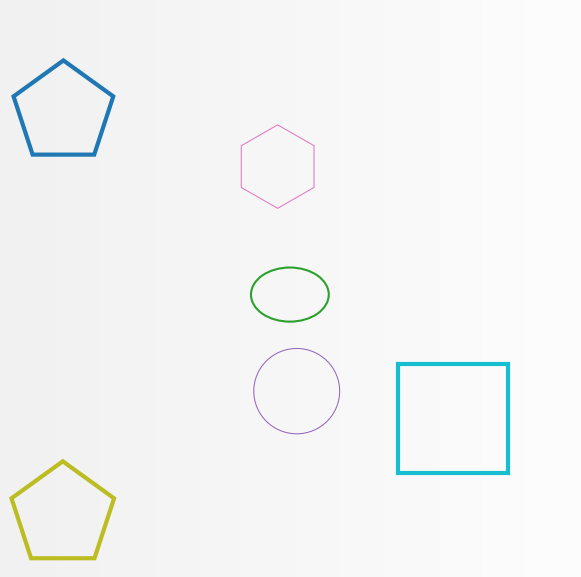[{"shape": "pentagon", "thickness": 2, "radius": 0.45, "center": [0.109, 0.804]}, {"shape": "oval", "thickness": 1, "radius": 0.33, "center": [0.499, 0.489]}, {"shape": "circle", "thickness": 0.5, "radius": 0.37, "center": [0.51, 0.322]}, {"shape": "hexagon", "thickness": 0.5, "radius": 0.36, "center": [0.478, 0.711]}, {"shape": "pentagon", "thickness": 2, "radius": 0.46, "center": [0.108, 0.108]}, {"shape": "square", "thickness": 2, "radius": 0.47, "center": [0.779, 0.275]}]